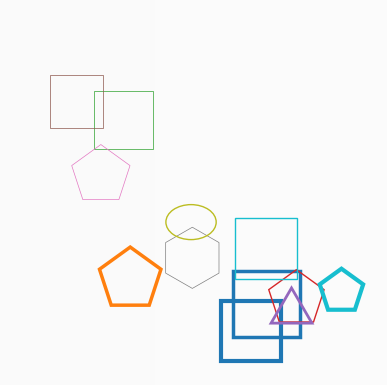[{"shape": "square", "thickness": 3, "radius": 0.39, "center": [0.648, 0.141]}, {"shape": "square", "thickness": 2.5, "radius": 0.43, "center": [0.688, 0.21]}, {"shape": "pentagon", "thickness": 2.5, "radius": 0.42, "center": [0.336, 0.275]}, {"shape": "square", "thickness": 0.5, "radius": 0.38, "center": [0.318, 0.688]}, {"shape": "pentagon", "thickness": 1, "radius": 0.38, "center": [0.765, 0.224]}, {"shape": "triangle", "thickness": 2, "radius": 0.3, "center": [0.752, 0.191]}, {"shape": "square", "thickness": 0.5, "radius": 0.34, "center": [0.198, 0.736]}, {"shape": "pentagon", "thickness": 0.5, "radius": 0.4, "center": [0.26, 0.545]}, {"shape": "hexagon", "thickness": 0.5, "radius": 0.4, "center": [0.496, 0.33]}, {"shape": "oval", "thickness": 1, "radius": 0.32, "center": [0.493, 0.423]}, {"shape": "square", "thickness": 1, "radius": 0.4, "center": [0.686, 0.355]}, {"shape": "pentagon", "thickness": 3, "radius": 0.29, "center": [0.881, 0.243]}]